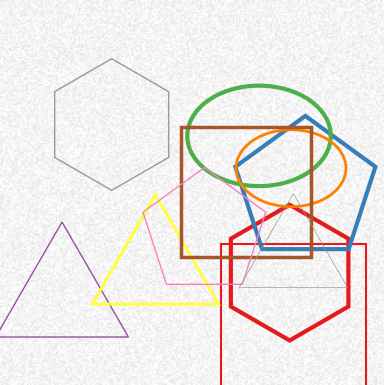[{"shape": "square", "thickness": 1.5, "radius": 0.94, "center": [0.762, 0.177]}, {"shape": "hexagon", "thickness": 3, "radius": 0.88, "center": [0.752, 0.292]}, {"shape": "pentagon", "thickness": 3, "radius": 0.96, "center": [0.793, 0.508]}, {"shape": "oval", "thickness": 3, "radius": 0.93, "center": [0.673, 0.647]}, {"shape": "triangle", "thickness": 1, "radius": 1.0, "center": [0.161, 0.224]}, {"shape": "oval", "thickness": 2, "radius": 0.71, "center": [0.756, 0.563]}, {"shape": "triangle", "thickness": 2, "radius": 0.95, "center": [0.404, 0.305]}, {"shape": "square", "thickness": 2.5, "radius": 0.84, "center": [0.638, 0.503]}, {"shape": "pentagon", "thickness": 1, "radius": 0.84, "center": [0.531, 0.397]}, {"shape": "hexagon", "thickness": 1, "radius": 0.85, "center": [0.29, 0.677]}, {"shape": "triangle", "thickness": 0.5, "radius": 0.81, "center": [0.762, 0.334]}]